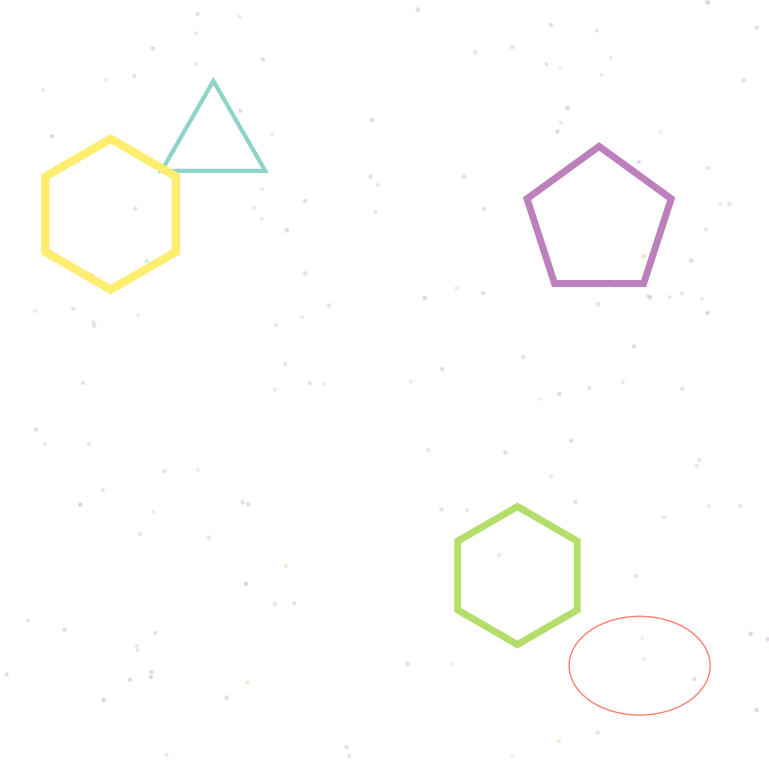[{"shape": "triangle", "thickness": 1.5, "radius": 0.39, "center": [0.277, 0.817]}, {"shape": "oval", "thickness": 0.5, "radius": 0.46, "center": [0.831, 0.135]}, {"shape": "hexagon", "thickness": 2.5, "radius": 0.45, "center": [0.672, 0.253]}, {"shape": "pentagon", "thickness": 2.5, "radius": 0.49, "center": [0.778, 0.711]}, {"shape": "hexagon", "thickness": 3, "radius": 0.49, "center": [0.144, 0.722]}]